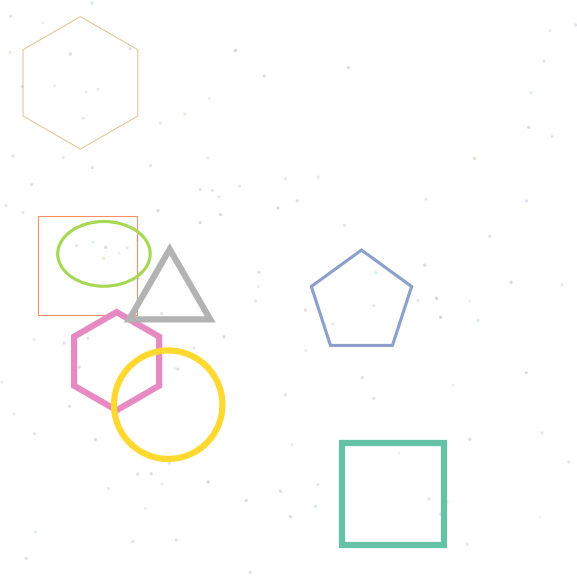[{"shape": "square", "thickness": 3, "radius": 0.44, "center": [0.68, 0.144]}, {"shape": "square", "thickness": 0.5, "radius": 0.43, "center": [0.152, 0.539]}, {"shape": "pentagon", "thickness": 1.5, "radius": 0.46, "center": [0.626, 0.475]}, {"shape": "hexagon", "thickness": 3, "radius": 0.43, "center": [0.202, 0.374]}, {"shape": "oval", "thickness": 1.5, "radius": 0.4, "center": [0.18, 0.56]}, {"shape": "circle", "thickness": 3, "radius": 0.47, "center": [0.291, 0.298]}, {"shape": "hexagon", "thickness": 0.5, "radius": 0.57, "center": [0.139, 0.856]}, {"shape": "triangle", "thickness": 3, "radius": 0.4, "center": [0.294, 0.487]}]